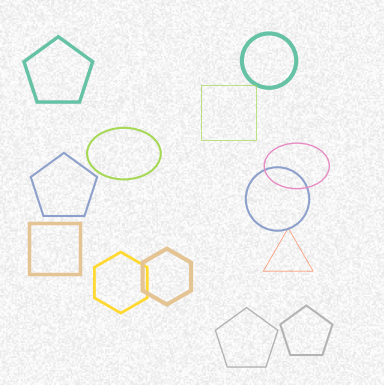[{"shape": "pentagon", "thickness": 2.5, "radius": 0.47, "center": [0.152, 0.811]}, {"shape": "circle", "thickness": 3, "radius": 0.35, "center": [0.699, 0.843]}, {"shape": "triangle", "thickness": 0.5, "radius": 0.37, "center": [0.749, 0.333]}, {"shape": "pentagon", "thickness": 1.5, "radius": 0.45, "center": [0.166, 0.512]}, {"shape": "circle", "thickness": 1.5, "radius": 0.41, "center": [0.721, 0.483]}, {"shape": "oval", "thickness": 1, "radius": 0.42, "center": [0.771, 0.569]}, {"shape": "oval", "thickness": 1.5, "radius": 0.48, "center": [0.322, 0.601]}, {"shape": "square", "thickness": 0.5, "radius": 0.36, "center": [0.594, 0.708]}, {"shape": "hexagon", "thickness": 2, "radius": 0.4, "center": [0.314, 0.266]}, {"shape": "square", "thickness": 2.5, "radius": 0.33, "center": [0.141, 0.355]}, {"shape": "hexagon", "thickness": 3, "radius": 0.36, "center": [0.433, 0.282]}, {"shape": "pentagon", "thickness": 1.5, "radius": 0.36, "center": [0.796, 0.135]}, {"shape": "pentagon", "thickness": 1, "radius": 0.43, "center": [0.641, 0.116]}]